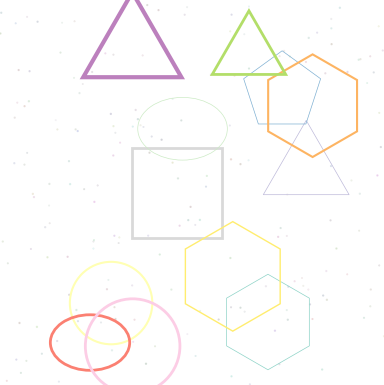[{"shape": "hexagon", "thickness": 0.5, "radius": 0.62, "center": [0.696, 0.164]}, {"shape": "circle", "thickness": 1.5, "radius": 0.54, "center": [0.289, 0.213]}, {"shape": "triangle", "thickness": 0.5, "radius": 0.64, "center": [0.795, 0.559]}, {"shape": "oval", "thickness": 2, "radius": 0.52, "center": [0.234, 0.11]}, {"shape": "pentagon", "thickness": 0.5, "radius": 0.53, "center": [0.733, 0.763]}, {"shape": "hexagon", "thickness": 1.5, "radius": 0.67, "center": [0.812, 0.725]}, {"shape": "triangle", "thickness": 2, "radius": 0.55, "center": [0.647, 0.862]}, {"shape": "circle", "thickness": 2, "radius": 0.61, "center": [0.345, 0.101]}, {"shape": "square", "thickness": 2, "radius": 0.58, "center": [0.46, 0.499]}, {"shape": "triangle", "thickness": 3, "radius": 0.74, "center": [0.344, 0.873]}, {"shape": "oval", "thickness": 0.5, "radius": 0.58, "center": [0.474, 0.666]}, {"shape": "hexagon", "thickness": 1, "radius": 0.71, "center": [0.605, 0.282]}]